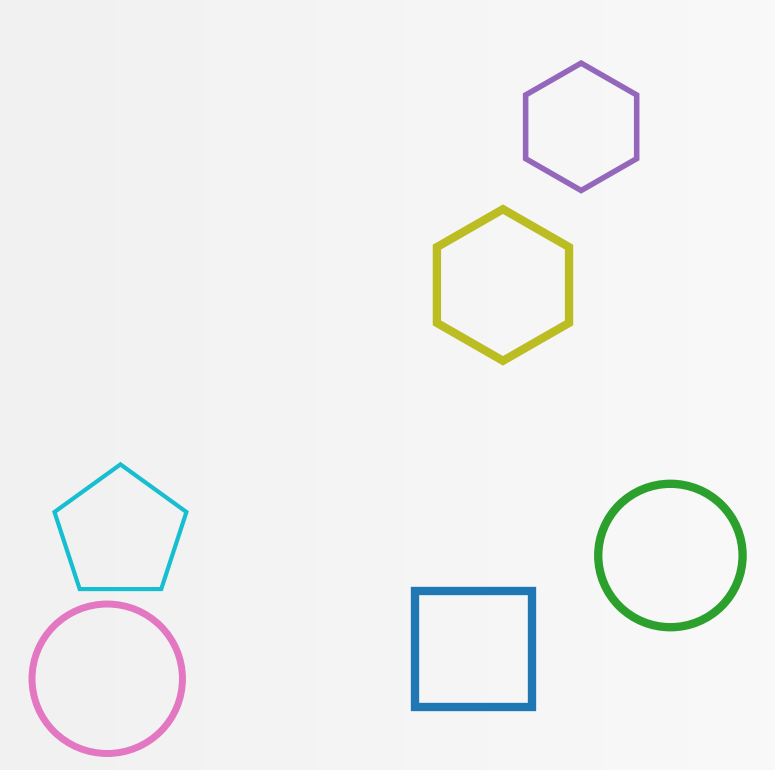[{"shape": "square", "thickness": 3, "radius": 0.38, "center": [0.611, 0.157]}, {"shape": "circle", "thickness": 3, "radius": 0.47, "center": [0.865, 0.279]}, {"shape": "hexagon", "thickness": 2, "radius": 0.41, "center": [0.75, 0.835]}, {"shape": "circle", "thickness": 2.5, "radius": 0.49, "center": [0.138, 0.118]}, {"shape": "hexagon", "thickness": 3, "radius": 0.49, "center": [0.649, 0.63]}, {"shape": "pentagon", "thickness": 1.5, "radius": 0.45, "center": [0.155, 0.307]}]